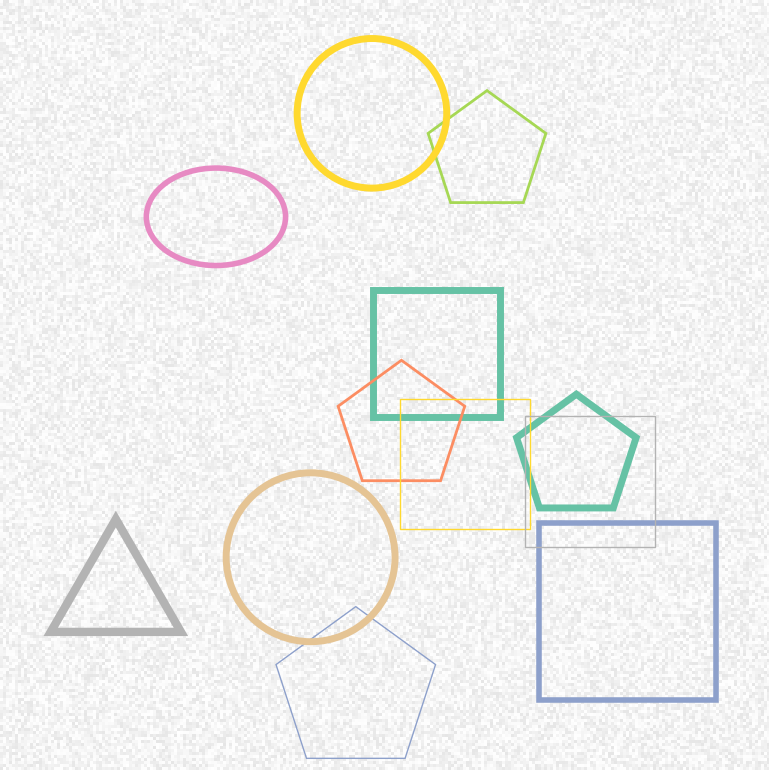[{"shape": "square", "thickness": 2.5, "radius": 0.41, "center": [0.567, 0.541]}, {"shape": "pentagon", "thickness": 2.5, "radius": 0.41, "center": [0.749, 0.406]}, {"shape": "pentagon", "thickness": 1, "radius": 0.43, "center": [0.521, 0.446]}, {"shape": "square", "thickness": 2, "radius": 0.58, "center": [0.815, 0.206]}, {"shape": "pentagon", "thickness": 0.5, "radius": 0.54, "center": [0.462, 0.103]}, {"shape": "oval", "thickness": 2, "radius": 0.45, "center": [0.28, 0.718]}, {"shape": "pentagon", "thickness": 1, "radius": 0.4, "center": [0.632, 0.802]}, {"shape": "circle", "thickness": 2.5, "radius": 0.49, "center": [0.483, 0.853]}, {"shape": "square", "thickness": 0.5, "radius": 0.42, "center": [0.604, 0.398]}, {"shape": "circle", "thickness": 2.5, "radius": 0.55, "center": [0.403, 0.276]}, {"shape": "square", "thickness": 0.5, "radius": 0.42, "center": [0.766, 0.374]}, {"shape": "triangle", "thickness": 3, "radius": 0.49, "center": [0.15, 0.228]}]